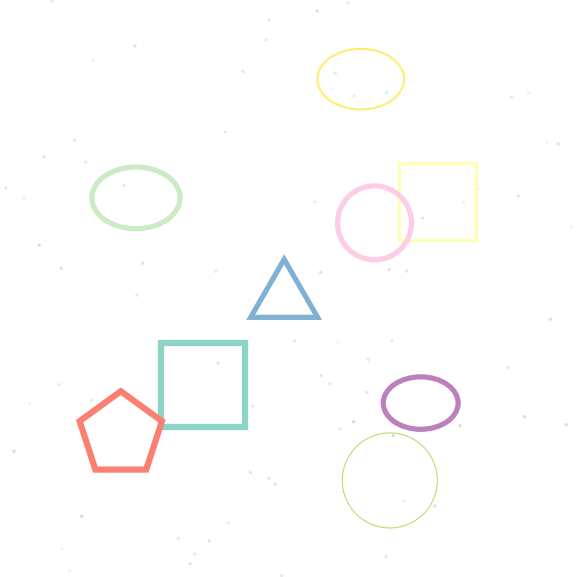[{"shape": "square", "thickness": 3, "radius": 0.36, "center": [0.351, 0.332]}, {"shape": "square", "thickness": 1.5, "radius": 0.34, "center": [0.758, 0.65]}, {"shape": "pentagon", "thickness": 3, "radius": 0.37, "center": [0.209, 0.247]}, {"shape": "triangle", "thickness": 2.5, "radius": 0.33, "center": [0.492, 0.483]}, {"shape": "circle", "thickness": 0.5, "radius": 0.41, "center": [0.675, 0.167]}, {"shape": "circle", "thickness": 2.5, "radius": 0.32, "center": [0.649, 0.613]}, {"shape": "oval", "thickness": 2.5, "radius": 0.32, "center": [0.728, 0.301]}, {"shape": "oval", "thickness": 2.5, "radius": 0.38, "center": [0.235, 0.656]}, {"shape": "oval", "thickness": 1, "radius": 0.38, "center": [0.625, 0.862]}]